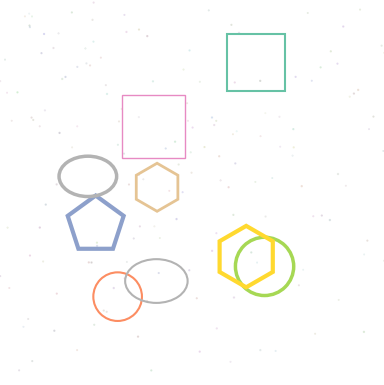[{"shape": "square", "thickness": 1.5, "radius": 0.37, "center": [0.665, 0.838]}, {"shape": "circle", "thickness": 1.5, "radius": 0.32, "center": [0.306, 0.229]}, {"shape": "pentagon", "thickness": 3, "radius": 0.38, "center": [0.249, 0.416]}, {"shape": "square", "thickness": 1, "radius": 0.41, "center": [0.399, 0.671]}, {"shape": "circle", "thickness": 2.5, "radius": 0.38, "center": [0.687, 0.308]}, {"shape": "hexagon", "thickness": 3, "radius": 0.4, "center": [0.639, 0.334]}, {"shape": "hexagon", "thickness": 2, "radius": 0.31, "center": [0.408, 0.514]}, {"shape": "oval", "thickness": 2.5, "radius": 0.37, "center": [0.228, 0.542]}, {"shape": "oval", "thickness": 1.5, "radius": 0.41, "center": [0.406, 0.27]}]